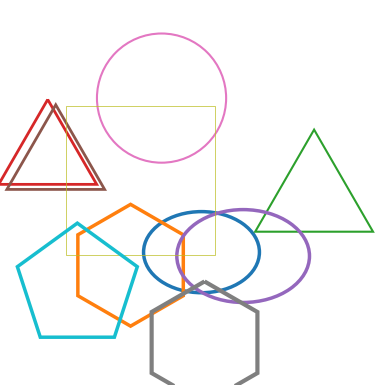[{"shape": "oval", "thickness": 2.5, "radius": 0.75, "center": [0.523, 0.345]}, {"shape": "hexagon", "thickness": 2.5, "radius": 0.79, "center": [0.339, 0.311]}, {"shape": "triangle", "thickness": 1.5, "radius": 0.88, "center": [0.816, 0.487]}, {"shape": "triangle", "thickness": 2, "radius": 0.73, "center": [0.124, 0.595]}, {"shape": "oval", "thickness": 2.5, "radius": 0.86, "center": [0.632, 0.335]}, {"shape": "triangle", "thickness": 2, "radius": 0.73, "center": [0.145, 0.581]}, {"shape": "circle", "thickness": 1.5, "radius": 0.84, "center": [0.42, 0.745]}, {"shape": "hexagon", "thickness": 3, "radius": 0.79, "center": [0.531, 0.11]}, {"shape": "square", "thickness": 0.5, "radius": 0.97, "center": [0.365, 0.531]}, {"shape": "pentagon", "thickness": 2.5, "radius": 0.82, "center": [0.201, 0.257]}]